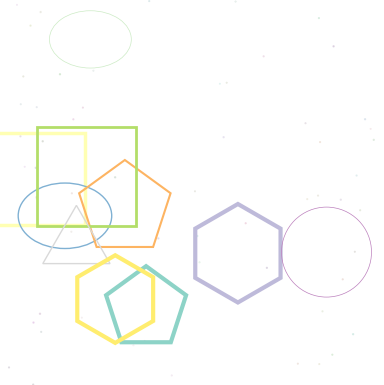[{"shape": "pentagon", "thickness": 3, "radius": 0.55, "center": [0.379, 0.199]}, {"shape": "square", "thickness": 2.5, "radius": 0.6, "center": [0.101, 0.536]}, {"shape": "hexagon", "thickness": 3, "radius": 0.64, "center": [0.618, 0.342]}, {"shape": "oval", "thickness": 1, "radius": 0.61, "center": [0.169, 0.44]}, {"shape": "pentagon", "thickness": 1.5, "radius": 0.62, "center": [0.324, 0.46]}, {"shape": "square", "thickness": 2, "radius": 0.64, "center": [0.224, 0.542]}, {"shape": "triangle", "thickness": 1, "radius": 0.5, "center": [0.198, 0.366]}, {"shape": "circle", "thickness": 0.5, "radius": 0.58, "center": [0.848, 0.345]}, {"shape": "oval", "thickness": 0.5, "radius": 0.53, "center": [0.235, 0.898]}, {"shape": "hexagon", "thickness": 3, "radius": 0.57, "center": [0.299, 0.223]}]